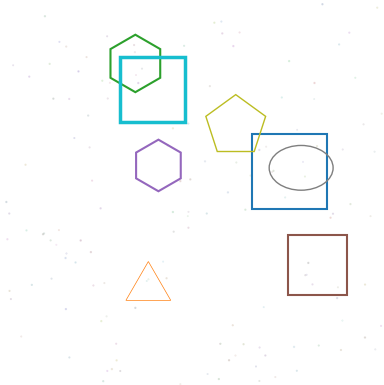[{"shape": "square", "thickness": 1.5, "radius": 0.49, "center": [0.752, 0.555]}, {"shape": "triangle", "thickness": 0.5, "radius": 0.34, "center": [0.385, 0.253]}, {"shape": "hexagon", "thickness": 1.5, "radius": 0.37, "center": [0.352, 0.835]}, {"shape": "hexagon", "thickness": 1.5, "radius": 0.33, "center": [0.411, 0.57]}, {"shape": "square", "thickness": 1.5, "radius": 0.39, "center": [0.825, 0.312]}, {"shape": "oval", "thickness": 1, "radius": 0.42, "center": [0.782, 0.564]}, {"shape": "pentagon", "thickness": 1, "radius": 0.41, "center": [0.612, 0.673]}, {"shape": "square", "thickness": 2.5, "radius": 0.42, "center": [0.396, 0.768]}]